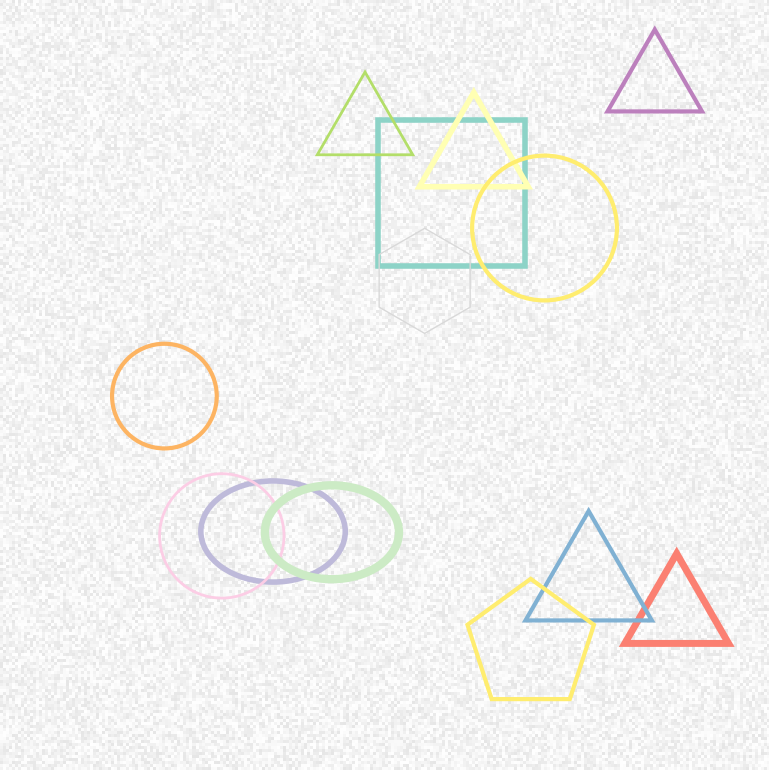[{"shape": "square", "thickness": 2, "radius": 0.48, "center": [0.586, 0.75]}, {"shape": "triangle", "thickness": 2, "radius": 0.41, "center": [0.615, 0.798]}, {"shape": "oval", "thickness": 2, "radius": 0.47, "center": [0.355, 0.31]}, {"shape": "triangle", "thickness": 2.5, "radius": 0.39, "center": [0.879, 0.203]}, {"shape": "triangle", "thickness": 1.5, "radius": 0.47, "center": [0.764, 0.242]}, {"shape": "circle", "thickness": 1.5, "radius": 0.34, "center": [0.214, 0.486]}, {"shape": "triangle", "thickness": 1, "radius": 0.36, "center": [0.474, 0.835]}, {"shape": "circle", "thickness": 1, "radius": 0.4, "center": [0.288, 0.304]}, {"shape": "hexagon", "thickness": 0.5, "radius": 0.34, "center": [0.552, 0.635]}, {"shape": "triangle", "thickness": 1.5, "radius": 0.35, "center": [0.85, 0.891]}, {"shape": "oval", "thickness": 3, "radius": 0.44, "center": [0.431, 0.309]}, {"shape": "circle", "thickness": 1.5, "radius": 0.47, "center": [0.707, 0.704]}, {"shape": "pentagon", "thickness": 1.5, "radius": 0.43, "center": [0.689, 0.162]}]